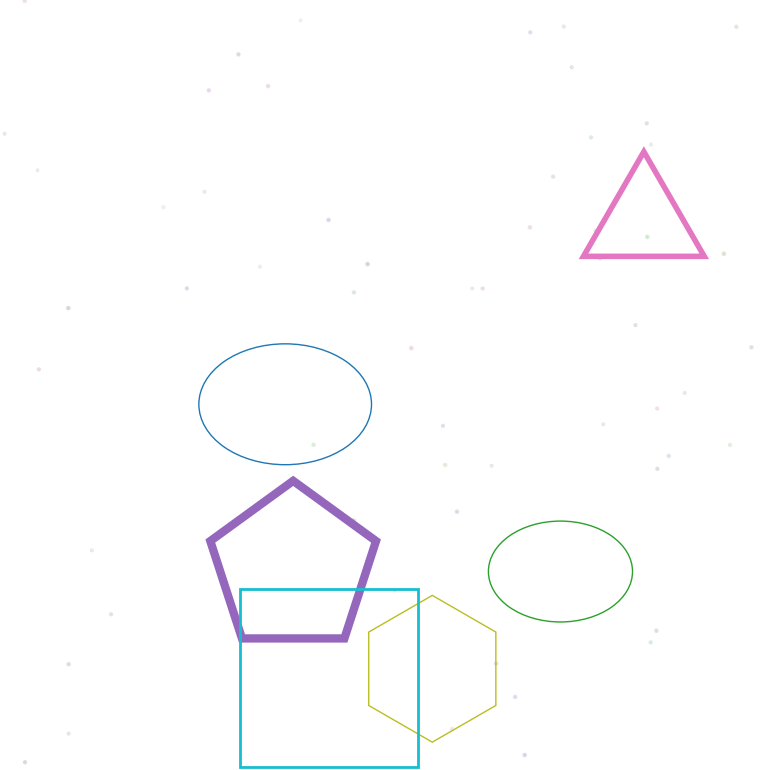[{"shape": "oval", "thickness": 0.5, "radius": 0.56, "center": [0.37, 0.475]}, {"shape": "oval", "thickness": 0.5, "radius": 0.47, "center": [0.728, 0.258]}, {"shape": "pentagon", "thickness": 3, "radius": 0.57, "center": [0.381, 0.262]}, {"shape": "triangle", "thickness": 2, "radius": 0.45, "center": [0.836, 0.712]}, {"shape": "hexagon", "thickness": 0.5, "radius": 0.48, "center": [0.561, 0.131]}, {"shape": "square", "thickness": 1, "radius": 0.58, "center": [0.428, 0.119]}]